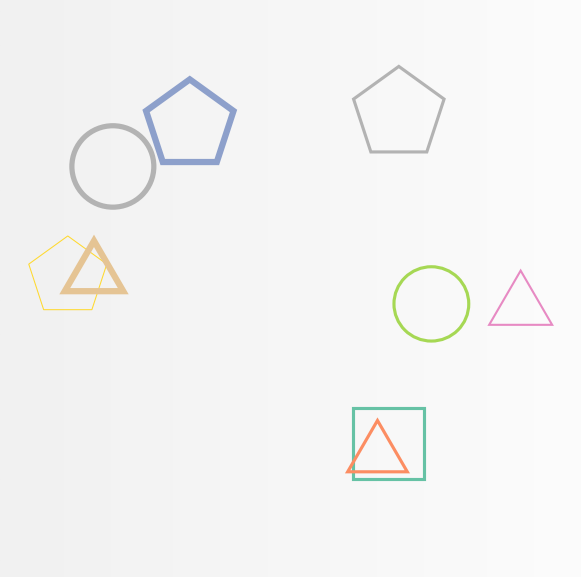[{"shape": "square", "thickness": 1.5, "radius": 0.31, "center": [0.669, 0.231]}, {"shape": "triangle", "thickness": 1.5, "radius": 0.3, "center": [0.649, 0.212]}, {"shape": "pentagon", "thickness": 3, "radius": 0.4, "center": [0.327, 0.783]}, {"shape": "triangle", "thickness": 1, "radius": 0.31, "center": [0.896, 0.468]}, {"shape": "circle", "thickness": 1.5, "radius": 0.32, "center": [0.742, 0.473]}, {"shape": "pentagon", "thickness": 0.5, "radius": 0.35, "center": [0.117, 0.52]}, {"shape": "triangle", "thickness": 3, "radius": 0.29, "center": [0.162, 0.524]}, {"shape": "circle", "thickness": 2.5, "radius": 0.35, "center": [0.194, 0.711]}, {"shape": "pentagon", "thickness": 1.5, "radius": 0.41, "center": [0.686, 0.802]}]